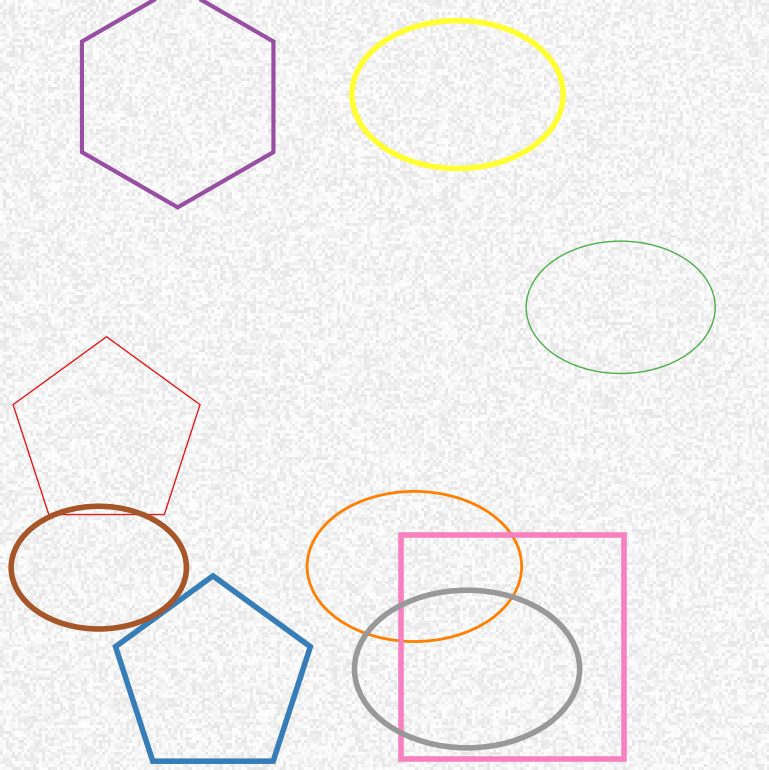[{"shape": "pentagon", "thickness": 0.5, "radius": 0.64, "center": [0.138, 0.435]}, {"shape": "pentagon", "thickness": 2, "radius": 0.67, "center": [0.277, 0.119]}, {"shape": "oval", "thickness": 0.5, "radius": 0.61, "center": [0.806, 0.601]}, {"shape": "hexagon", "thickness": 1.5, "radius": 0.72, "center": [0.231, 0.874]}, {"shape": "oval", "thickness": 1, "radius": 0.7, "center": [0.538, 0.264]}, {"shape": "oval", "thickness": 2, "radius": 0.69, "center": [0.594, 0.877]}, {"shape": "oval", "thickness": 2, "radius": 0.57, "center": [0.128, 0.263]}, {"shape": "square", "thickness": 2, "radius": 0.73, "center": [0.666, 0.159]}, {"shape": "oval", "thickness": 2, "radius": 0.73, "center": [0.607, 0.131]}]